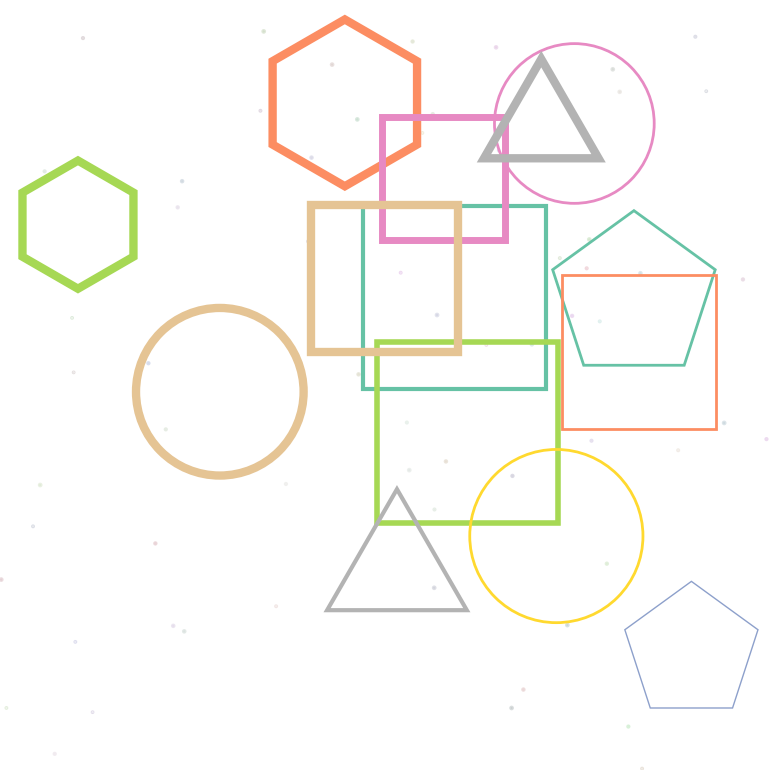[{"shape": "square", "thickness": 1.5, "radius": 0.59, "center": [0.59, 0.613]}, {"shape": "pentagon", "thickness": 1, "radius": 0.55, "center": [0.823, 0.615]}, {"shape": "square", "thickness": 1, "radius": 0.5, "center": [0.83, 0.543]}, {"shape": "hexagon", "thickness": 3, "radius": 0.54, "center": [0.448, 0.866]}, {"shape": "pentagon", "thickness": 0.5, "radius": 0.45, "center": [0.898, 0.154]}, {"shape": "square", "thickness": 2.5, "radius": 0.4, "center": [0.576, 0.768]}, {"shape": "circle", "thickness": 1, "radius": 0.52, "center": [0.746, 0.84]}, {"shape": "square", "thickness": 2, "radius": 0.59, "center": [0.607, 0.439]}, {"shape": "hexagon", "thickness": 3, "radius": 0.42, "center": [0.101, 0.708]}, {"shape": "circle", "thickness": 1, "radius": 0.56, "center": [0.723, 0.304]}, {"shape": "square", "thickness": 3, "radius": 0.48, "center": [0.5, 0.639]}, {"shape": "circle", "thickness": 3, "radius": 0.54, "center": [0.285, 0.491]}, {"shape": "triangle", "thickness": 3, "radius": 0.43, "center": [0.703, 0.837]}, {"shape": "triangle", "thickness": 1.5, "radius": 0.52, "center": [0.516, 0.26]}]